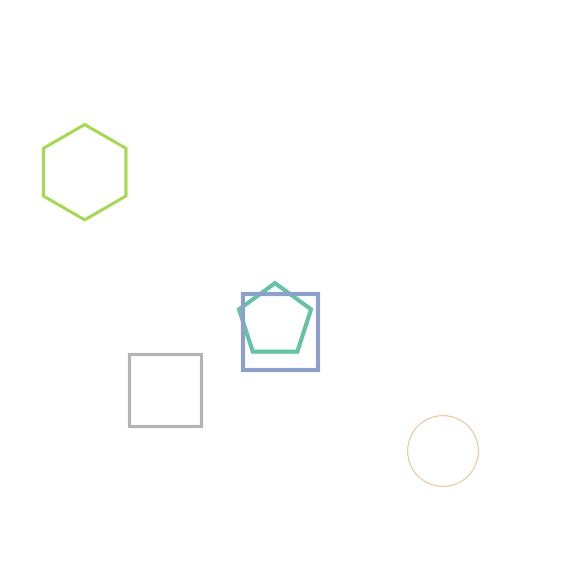[{"shape": "pentagon", "thickness": 2, "radius": 0.33, "center": [0.476, 0.443]}, {"shape": "square", "thickness": 2, "radius": 0.33, "center": [0.485, 0.424]}, {"shape": "hexagon", "thickness": 1.5, "radius": 0.41, "center": [0.147, 0.701]}, {"shape": "circle", "thickness": 0.5, "radius": 0.31, "center": [0.767, 0.218]}, {"shape": "square", "thickness": 1.5, "radius": 0.31, "center": [0.286, 0.324]}]